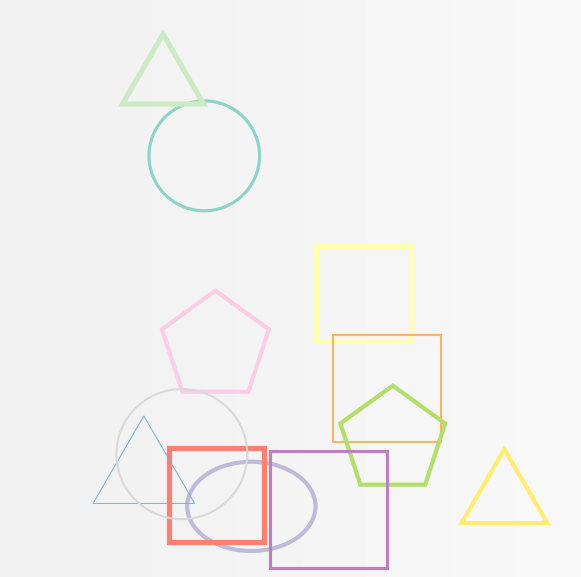[{"shape": "circle", "thickness": 1.5, "radius": 0.48, "center": [0.351, 0.729]}, {"shape": "square", "thickness": 2.5, "radius": 0.41, "center": [0.626, 0.491]}, {"shape": "oval", "thickness": 2, "radius": 0.55, "center": [0.432, 0.122]}, {"shape": "square", "thickness": 2.5, "radius": 0.41, "center": [0.372, 0.141]}, {"shape": "triangle", "thickness": 0.5, "radius": 0.5, "center": [0.247, 0.178]}, {"shape": "square", "thickness": 1, "radius": 0.47, "center": [0.666, 0.326]}, {"shape": "pentagon", "thickness": 2, "radius": 0.47, "center": [0.676, 0.237]}, {"shape": "pentagon", "thickness": 2, "radius": 0.48, "center": [0.371, 0.399]}, {"shape": "circle", "thickness": 1, "radius": 0.56, "center": [0.313, 0.213]}, {"shape": "square", "thickness": 1.5, "radius": 0.5, "center": [0.565, 0.117]}, {"shape": "triangle", "thickness": 2.5, "radius": 0.4, "center": [0.281, 0.859]}, {"shape": "triangle", "thickness": 2, "radius": 0.43, "center": [0.868, 0.136]}]